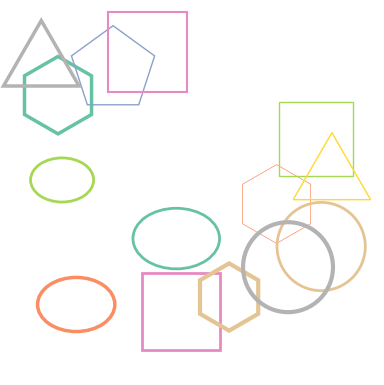[{"shape": "hexagon", "thickness": 2.5, "radius": 0.5, "center": [0.151, 0.753]}, {"shape": "oval", "thickness": 2, "radius": 0.56, "center": [0.458, 0.38]}, {"shape": "oval", "thickness": 2.5, "radius": 0.5, "center": [0.198, 0.209]}, {"shape": "hexagon", "thickness": 0.5, "radius": 0.51, "center": [0.718, 0.47]}, {"shape": "pentagon", "thickness": 1, "radius": 0.57, "center": [0.294, 0.82]}, {"shape": "square", "thickness": 1.5, "radius": 0.52, "center": [0.383, 0.866]}, {"shape": "square", "thickness": 2, "radius": 0.5, "center": [0.471, 0.191]}, {"shape": "square", "thickness": 1, "radius": 0.48, "center": [0.821, 0.64]}, {"shape": "oval", "thickness": 2, "radius": 0.41, "center": [0.161, 0.533]}, {"shape": "triangle", "thickness": 1, "radius": 0.58, "center": [0.862, 0.539]}, {"shape": "hexagon", "thickness": 3, "radius": 0.44, "center": [0.595, 0.228]}, {"shape": "circle", "thickness": 2, "radius": 0.57, "center": [0.834, 0.36]}, {"shape": "triangle", "thickness": 2.5, "radius": 0.57, "center": [0.107, 0.833]}, {"shape": "circle", "thickness": 3, "radius": 0.58, "center": [0.748, 0.306]}]